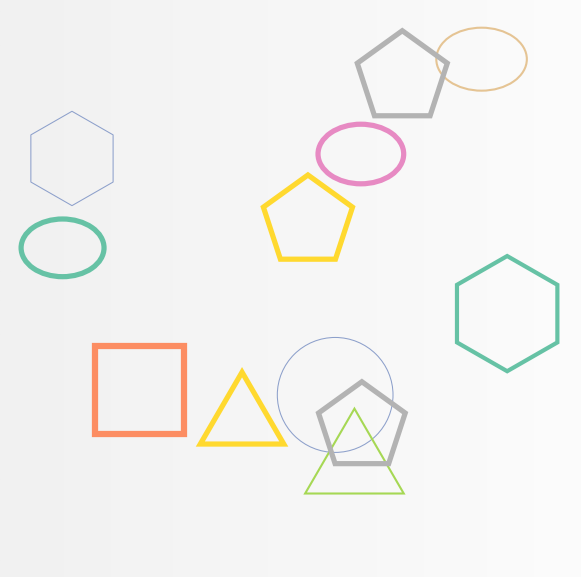[{"shape": "oval", "thickness": 2.5, "radius": 0.36, "center": [0.108, 0.57]}, {"shape": "hexagon", "thickness": 2, "radius": 0.5, "center": [0.873, 0.456]}, {"shape": "square", "thickness": 3, "radius": 0.38, "center": [0.24, 0.324]}, {"shape": "circle", "thickness": 0.5, "radius": 0.5, "center": [0.577, 0.315]}, {"shape": "hexagon", "thickness": 0.5, "radius": 0.41, "center": [0.124, 0.725]}, {"shape": "oval", "thickness": 2.5, "radius": 0.37, "center": [0.621, 0.732]}, {"shape": "triangle", "thickness": 1, "radius": 0.49, "center": [0.61, 0.194]}, {"shape": "triangle", "thickness": 2.5, "radius": 0.41, "center": [0.416, 0.272]}, {"shape": "pentagon", "thickness": 2.5, "radius": 0.4, "center": [0.53, 0.616]}, {"shape": "oval", "thickness": 1, "radius": 0.39, "center": [0.829, 0.897]}, {"shape": "pentagon", "thickness": 2.5, "radius": 0.39, "center": [0.623, 0.26]}, {"shape": "pentagon", "thickness": 2.5, "radius": 0.41, "center": [0.692, 0.865]}]